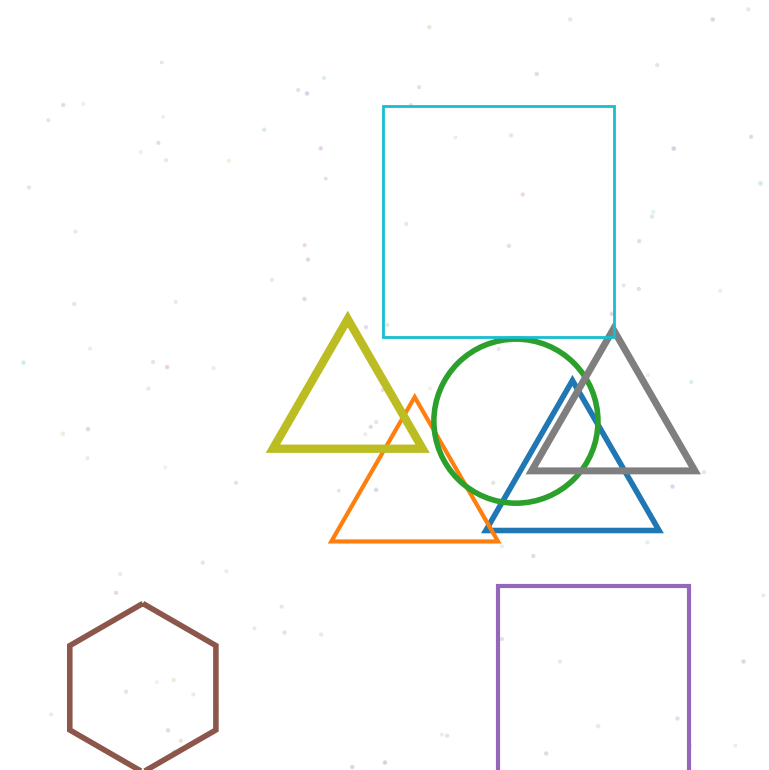[{"shape": "triangle", "thickness": 2, "radius": 0.65, "center": [0.743, 0.376]}, {"shape": "triangle", "thickness": 1.5, "radius": 0.63, "center": [0.539, 0.359]}, {"shape": "circle", "thickness": 2, "radius": 0.53, "center": [0.67, 0.453]}, {"shape": "square", "thickness": 1.5, "radius": 0.62, "center": [0.771, 0.115]}, {"shape": "hexagon", "thickness": 2, "radius": 0.55, "center": [0.186, 0.107]}, {"shape": "triangle", "thickness": 2.5, "radius": 0.61, "center": [0.796, 0.45]}, {"shape": "triangle", "thickness": 3, "radius": 0.56, "center": [0.452, 0.473]}, {"shape": "square", "thickness": 1, "radius": 0.75, "center": [0.647, 0.712]}]